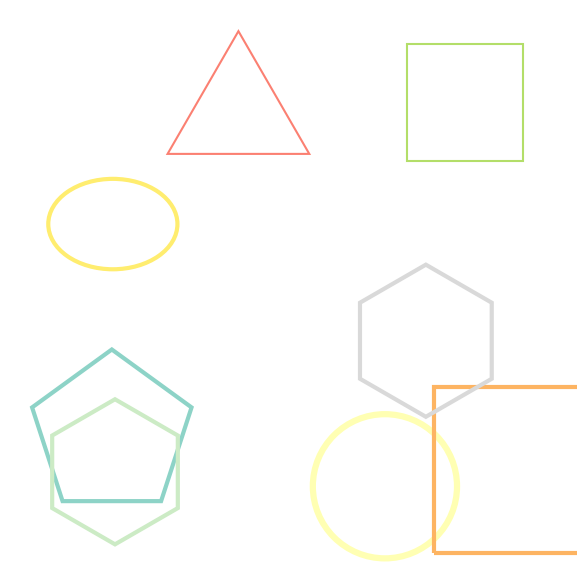[{"shape": "pentagon", "thickness": 2, "radius": 0.73, "center": [0.194, 0.249]}, {"shape": "circle", "thickness": 3, "radius": 0.62, "center": [0.667, 0.157]}, {"shape": "triangle", "thickness": 1, "radius": 0.71, "center": [0.413, 0.803]}, {"shape": "square", "thickness": 2, "radius": 0.72, "center": [0.895, 0.185]}, {"shape": "square", "thickness": 1, "radius": 0.5, "center": [0.805, 0.822]}, {"shape": "hexagon", "thickness": 2, "radius": 0.66, "center": [0.737, 0.409]}, {"shape": "hexagon", "thickness": 2, "radius": 0.63, "center": [0.199, 0.182]}, {"shape": "oval", "thickness": 2, "radius": 0.56, "center": [0.195, 0.611]}]